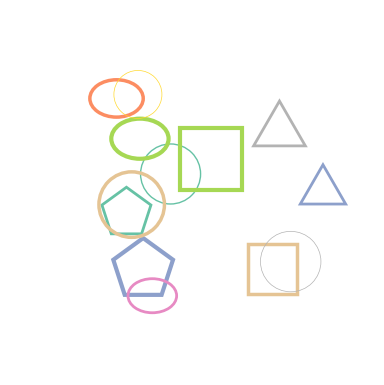[{"shape": "pentagon", "thickness": 2, "radius": 0.33, "center": [0.328, 0.447]}, {"shape": "circle", "thickness": 1, "radius": 0.39, "center": [0.443, 0.548]}, {"shape": "oval", "thickness": 2.5, "radius": 0.35, "center": [0.303, 0.744]}, {"shape": "triangle", "thickness": 2, "radius": 0.34, "center": [0.839, 0.504]}, {"shape": "pentagon", "thickness": 3, "radius": 0.41, "center": [0.372, 0.3]}, {"shape": "oval", "thickness": 2, "radius": 0.32, "center": [0.396, 0.232]}, {"shape": "square", "thickness": 3, "radius": 0.4, "center": [0.548, 0.588]}, {"shape": "oval", "thickness": 3, "radius": 0.37, "center": [0.363, 0.64]}, {"shape": "circle", "thickness": 0.5, "radius": 0.31, "center": [0.358, 0.755]}, {"shape": "circle", "thickness": 2.5, "radius": 0.43, "center": [0.342, 0.469]}, {"shape": "square", "thickness": 2.5, "radius": 0.32, "center": [0.708, 0.301]}, {"shape": "circle", "thickness": 0.5, "radius": 0.39, "center": [0.755, 0.321]}, {"shape": "triangle", "thickness": 2, "radius": 0.39, "center": [0.726, 0.66]}]